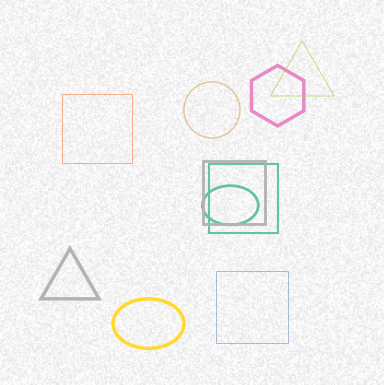[{"shape": "square", "thickness": 1.5, "radius": 0.45, "center": [0.633, 0.485]}, {"shape": "oval", "thickness": 2, "radius": 0.36, "center": [0.598, 0.467]}, {"shape": "square", "thickness": 0.5, "radius": 0.45, "center": [0.252, 0.666]}, {"shape": "square", "thickness": 0.5, "radius": 0.47, "center": [0.655, 0.203]}, {"shape": "hexagon", "thickness": 2.5, "radius": 0.39, "center": [0.721, 0.751]}, {"shape": "triangle", "thickness": 0.5, "radius": 0.48, "center": [0.785, 0.798]}, {"shape": "oval", "thickness": 2.5, "radius": 0.46, "center": [0.386, 0.16]}, {"shape": "circle", "thickness": 1, "radius": 0.36, "center": [0.55, 0.715]}, {"shape": "square", "thickness": 2, "radius": 0.41, "center": [0.608, 0.5]}, {"shape": "triangle", "thickness": 2.5, "radius": 0.43, "center": [0.182, 0.267]}]